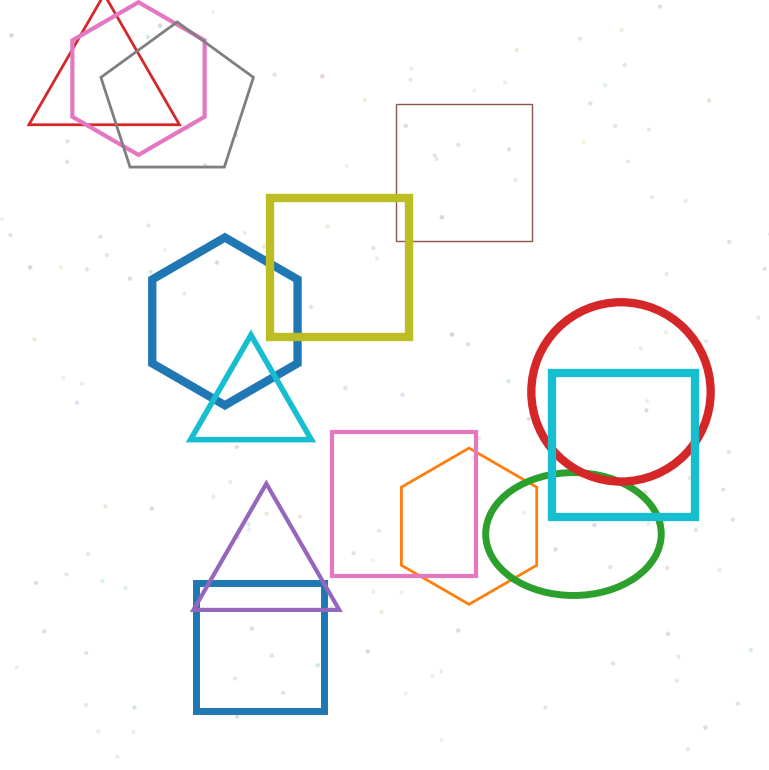[{"shape": "square", "thickness": 2.5, "radius": 0.41, "center": [0.337, 0.159]}, {"shape": "hexagon", "thickness": 3, "radius": 0.54, "center": [0.292, 0.583]}, {"shape": "hexagon", "thickness": 1, "radius": 0.51, "center": [0.609, 0.317]}, {"shape": "oval", "thickness": 2.5, "radius": 0.57, "center": [0.745, 0.306]}, {"shape": "triangle", "thickness": 1, "radius": 0.56, "center": [0.135, 0.894]}, {"shape": "circle", "thickness": 3, "radius": 0.58, "center": [0.806, 0.491]}, {"shape": "triangle", "thickness": 1.5, "radius": 0.55, "center": [0.346, 0.263]}, {"shape": "square", "thickness": 0.5, "radius": 0.44, "center": [0.603, 0.776]}, {"shape": "hexagon", "thickness": 1.5, "radius": 0.5, "center": [0.18, 0.898]}, {"shape": "square", "thickness": 1.5, "radius": 0.47, "center": [0.525, 0.345]}, {"shape": "pentagon", "thickness": 1, "radius": 0.52, "center": [0.23, 0.867]}, {"shape": "square", "thickness": 3, "radius": 0.45, "center": [0.441, 0.653]}, {"shape": "triangle", "thickness": 2, "radius": 0.45, "center": [0.326, 0.474]}, {"shape": "square", "thickness": 3, "radius": 0.47, "center": [0.81, 0.422]}]